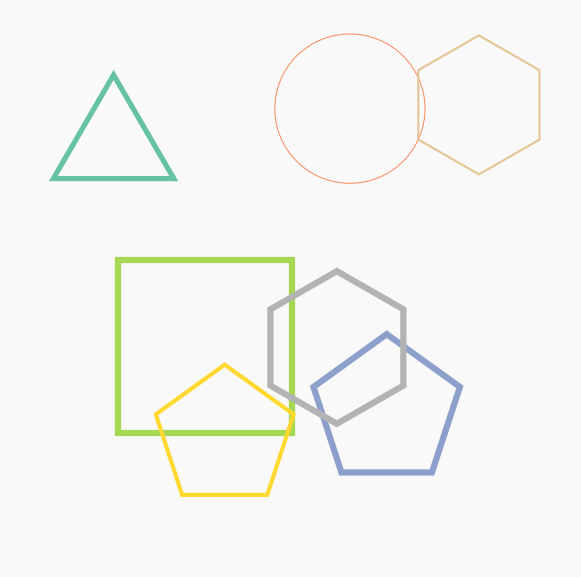[{"shape": "triangle", "thickness": 2.5, "radius": 0.6, "center": [0.195, 0.75]}, {"shape": "circle", "thickness": 0.5, "radius": 0.65, "center": [0.602, 0.811]}, {"shape": "pentagon", "thickness": 3, "radius": 0.66, "center": [0.665, 0.288]}, {"shape": "square", "thickness": 3, "radius": 0.75, "center": [0.353, 0.399]}, {"shape": "pentagon", "thickness": 2, "radius": 0.62, "center": [0.387, 0.243]}, {"shape": "hexagon", "thickness": 1, "radius": 0.6, "center": [0.824, 0.818]}, {"shape": "hexagon", "thickness": 3, "radius": 0.66, "center": [0.58, 0.397]}]